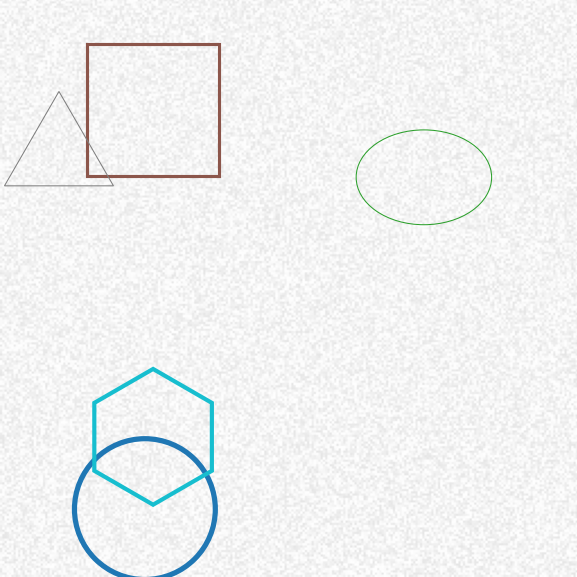[{"shape": "circle", "thickness": 2.5, "radius": 0.61, "center": [0.251, 0.118]}, {"shape": "oval", "thickness": 0.5, "radius": 0.59, "center": [0.734, 0.692]}, {"shape": "square", "thickness": 1.5, "radius": 0.57, "center": [0.265, 0.809]}, {"shape": "triangle", "thickness": 0.5, "radius": 0.54, "center": [0.102, 0.732]}, {"shape": "hexagon", "thickness": 2, "radius": 0.59, "center": [0.265, 0.243]}]